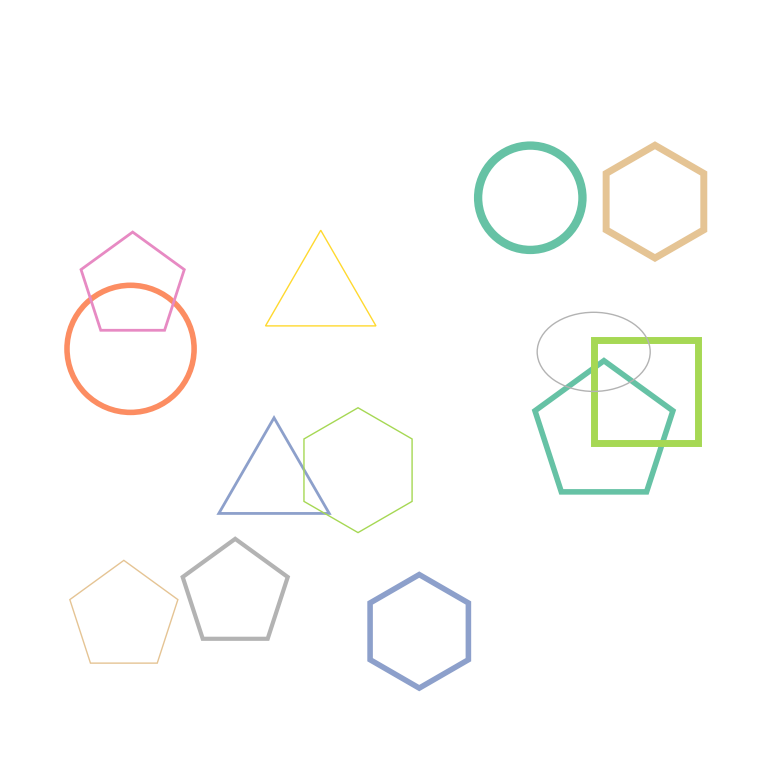[{"shape": "circle", "thickness": 3, "radius": 0.34, "center": [0.689, 0.743]}, {"shape": "pentagon", "thickness": 2, "radius": 0.47, "center": [0.784, 0.437]}, {"shape": "circle", "thickness": 2, "radius": 0.41, "center": [0.17, 0.547]}, {"shape": "triangle", "thickness": 1, "radius": 0.41, "center": [0.356, 0.375]}, {"shape": "hexagon", "thickness": 2, "radius": 0.37, "center": [0.544, 0.18]}, {"shape": "pentagon", "thickness": 1, "radius": 0.35, "center": [0.172, 0.628]}, {"shape": "square", "thickness": 2.5, "radius": 0.34, "center": [0.839, 0.492]}, {"shape": "hexagon", "thickness": 0.5, "radius": 0.41, "center": [0.465, 0.389]}, {"shape": "triangle", "thickness": 0.5, "radius": 0.41, "center": [0.417, 0.618]}, {"shape": "hexagon", "thickness": 2.5, "radius": 0.37, "center": [0.851, 0.738]}, {"shape": "pentagon", "thickness": 0.5, "radius": 0.37, "center": [0.161, 0.198]}, {"shape": "oval", "thickness": 0.5, "radius": 0.37, "center": [0.771, 0.543]}, {"shape": "pentagon", "thickness": 1.5, "radius": 0.36, "center": [0.305, 0.228]}]